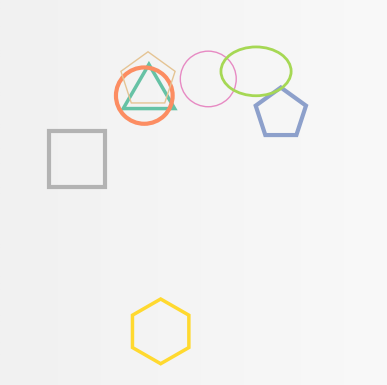[{"shape": "triangle", "thickness": 2.5, "radius": 0.38, "center": [0.384, 0.756]}, {"shape": "circle", "thickness": 3, "radius": 0.37, "center": [0.372, 0.752]}, {"shape": "pentagon", "thickness": 3, "radius": 0.34, "center": [0.725, 0.704]}, {"shape": "circle", "thickness": 1, "radius": 0.36, "center": [0.537, 0.795]}, {"shape": "oval", "thickness": 2, "radius": 0.45, "center": [0.661, 0.815]}, {"shape": "hexagon", "thickness": 2.5, "radius": 0.42, "center": [0.415, 0.139]}, {"shape": "pentagon", "thickness": 1, "radius": 0.37, "center": [0.382, 0.792]}, {"shape": "square", "thickness": 3, "radius": 0.36, "center": [0.198, 0.587]}]